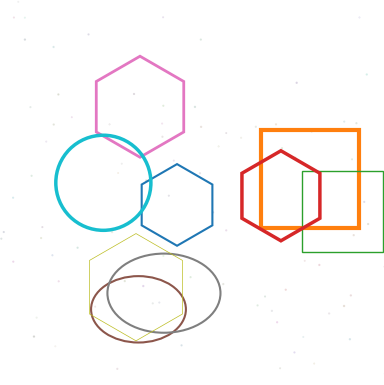[{"shape": "hexagon", "thickness": 1.5, "radius": 0.53, "center": [0.46, 0.468]}, {"shape": "square", "thickness": 3, "radius": 0.63, "center": [0.806, 0.535]}, {"shape": "square", "thickness": 1, "radius": 0.53, "center": [0.89, 0.45]}, {"shape": "hexagon", "thickness": 2.5, "radius": 0.58, "center": [0.73, 0.492]}, {"shape": "oval", "thickness": 1.5, "radius": 0.62, "center": [0.36, 0.197]}, {"shape": "hexagon", "thickness": 2, "radius": 0.66, "center": [0.364, 0.723]}, {"shape": "oval", "thickness": 1.5, "radius": 0.73, "center": [0.426, 0.239]}, {"shape": "hexagon", "thickness": 0.5, "radius": 0.7, "center": [0.353, 0.254]}, {"shape": "circle", "thickness": 2.5, "radius": 0.62, "center": [0.268, 0.525]}]